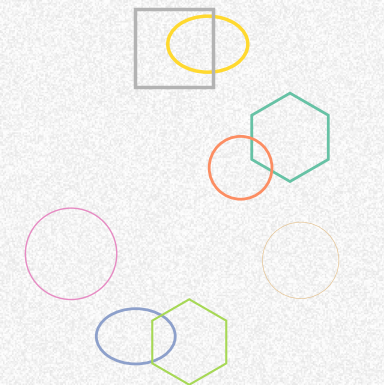[{"shape": "hexagon", "thickness": 2, "radius": 0.57, "center": [0.753, 0.643]}, {"shape": "circle", "thickness": 2, "radius": 0.41, "center": [0.625, 0.564]}, {"shape": "oval", "thickness": 2, "radius": 0.51, "center": [0.353, 0.126]}, {"shape": "circle", "thickness": 1, "radius": 0.59, "center": [0.185, 0.341]}, {"shape": "hexagon", "thickness": 1.5, "radius": 0.55, "center": [0.492, 0.112]}, {"shape": "oval", "thickness": 2.5, "radius": 0.52, "center": [0.54, 0.885]}, {"shape": "circle", "thickness": 0.5, "radius": 0.5, "center": [0.781, 0.324]}, {"shape": "square", "thickness": 2.5, "radius": 0.51, "center": [0.452, 0.875]}]